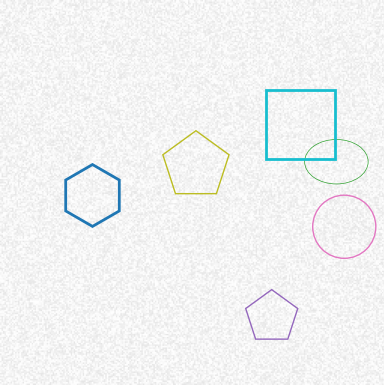[{"shape": "hexagon", "thickness": 2, "radius": 0.4, "center": [0.24, 0.492]}, {"shape": "oval", "thickness": 0.5, "radius": 0.41, "center": [0.874, 0.58]}, {"shape": "pentagon", "thickness": 1, "radius": 0.36, "center": [0.706, 0.177]}, {"shape": "circle", "thickness": 1, "radius": 0.41, "center": [0.894, 0.411]}, {"shape": "pentagon", "thickness": 1, "radius": 0.45, "center": [0.509, 0.57]}, {"shape": "square", "thickness": 2, "radius": 0.44, "center": [0.78, 0.677]}]